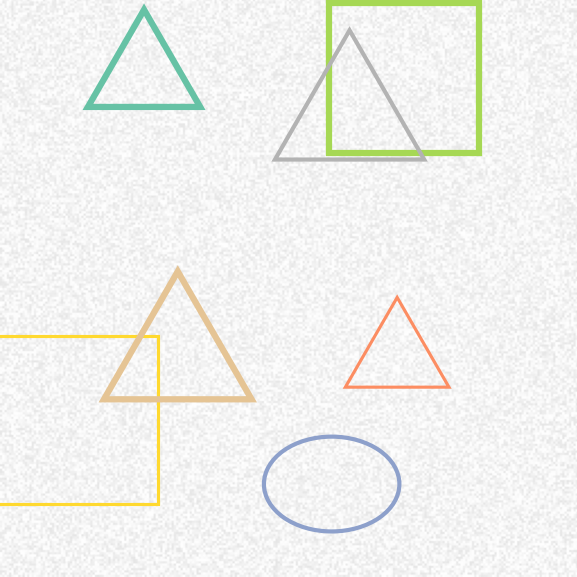[{"shape": "triangle", "thickness": 3, "radius": 0.56, "center": [0.249, 0.87]}, {"shape": "triangle", "thickness": 1.5, "radius": 0.52, "center": [0.688, 0.381]}, {"shape": "oval", "thickness": 2, "radius": 0.59, "center": [0.574, 0.161]}, {"shape": "square", "thickness": 3, "radius": 0.65, "center": [0.7, 0.864]}, {"shape": "square", "thickness": 1.5, "radius": 0.73, "center": [0.127, 0.272]}, {"shape": "triangle", "thickness": 3, "radius": 0.74, "center": [0.308, 0.382]}, {"shape": "triangle", "thickness": 2, "radius": 0.75, "center": [0.605, 0.797]}]